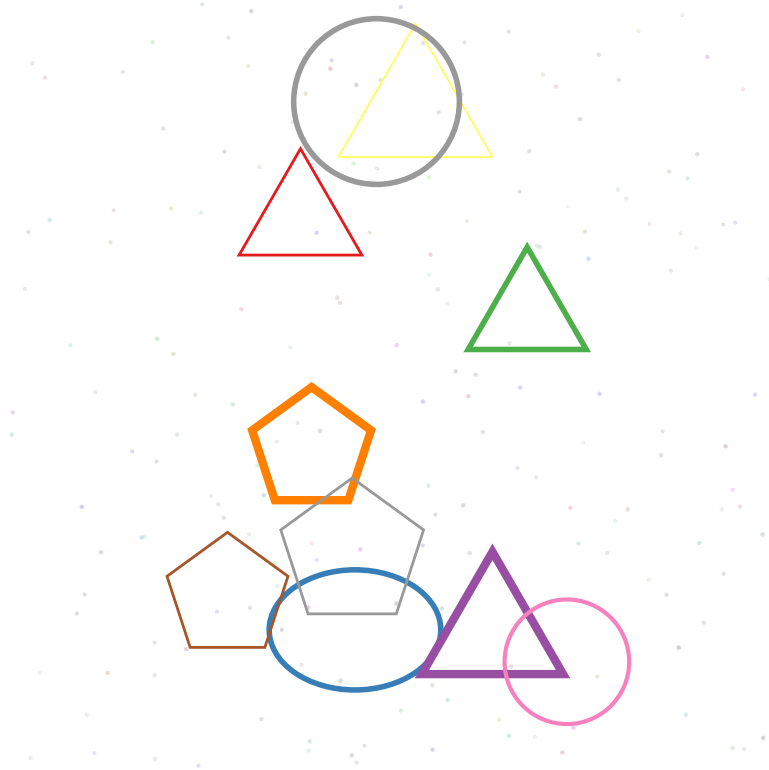[{"shape": "triangle", "thickness": 1, "radius": 0.46, "center": [0.39, 0.715]}, {"shape": "oval", "thickness": 2, "radius": 0.56, "center": [0.461, 0.182]}, {"shape": "triangle", "thickness": 2, "radius": 0.44, "center": [0.685, 0.59]}, {"shape": "triangle", "thickness": 3, "radius": 0.53, "center": [0.64, 0.177]}, {"shape": "pentagon", "thickness": 3, "radius": 0.41, "center": [0.405, 0.416]}, {"shape": "triangle", "thickness": 0.5, "radius": 0.58, "center": [0.54, 0.854]}, {"shape": "pentagon", "thickness": 1, "radius": 0.41, "center": [0.295, 0.226]}, {"shape": "circle", "thickness": 1.5, "radius": 0.4, "center": [0.736, 0.141]}, {"shape": "pentagon", "thickness": 1, "radius": 0.49, "center": [0.457, 0.282]}, {"shape": "circle", "thickness": 2, "radius": 0.54, "center": [0.489, 0.868]}]